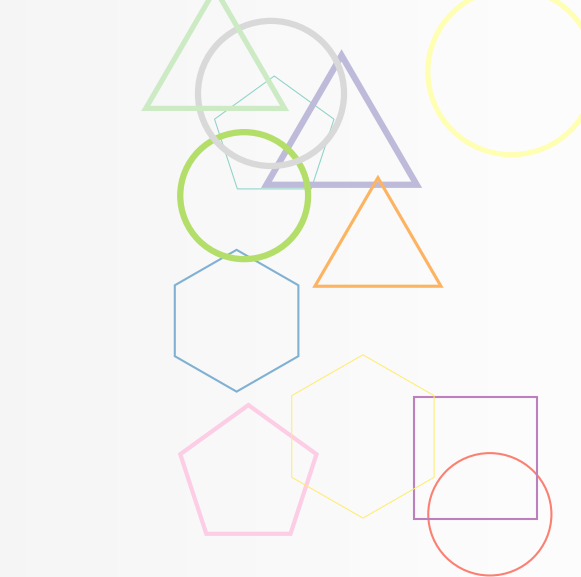[{"shape": "pentagon", "thickness": 0.5, "radius": 0.54, "center": [0.472, 0.759]}, {"shape": "circle", "thickness": 2.5, "radius": 0.72, "center": [0.88, 0.875]}, {"shape": "triangle", "thickness": 3, "radius": 0.75, "center": [0.588, 0.754]}, {"shape": "circle", "thickness": 1, "radius": 0.53, "center": [0.843, 0.109]}, {"shape": "hexagon", "thickness": 1, "radius": 0.61, "center": [0.407, 0.444]}, {"shape": "triangle", "thickness": 1.5, "radius": 0.63, "center": [0.65, 0.566]}, {"shape": "circle", "thickness": 3, "radius": 0.55, "center": [0.42, 0.66]}, {"shape": "pentagon", "thickness": 2, "radius": 0.62, "center": [0.427, 0.175]}, {"shape": "circle", "thickness": 3, "radius": 0.63, "center": [0.466, 0.837]}, {"shape": "square", "thickness": 1, "radius": 0.53, "center": [0.818, 0.206]}, {"shape": "triangle", "thickness": 2.5, "radius": 0.69, "center": [0.37, 0.88]}, {"shape": "hexagon", "thickness": 0.5, "radius": 0.71, "center": [0.624, 0.243]}]